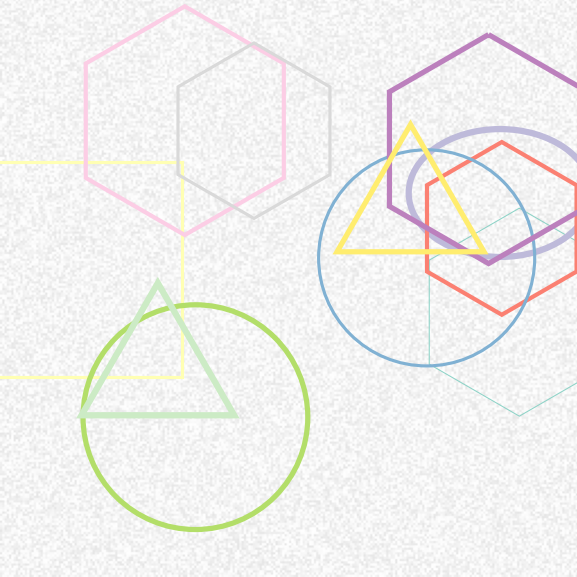[{"shape": "hexagon", "thickness": 0.5, "radius": 0.9, "center": [0.899, 0.459]}, {"shape": "square", "thickness": 1.5, "radius": 0.93, "center": [0.128, 0.532]}, {"shape": "oval", "thickness": 3, "radius": 0.79, "center": [0.866, 0.665]}, {"shape": "hexagon", "thickness": 2, "radius": 0.75, "center": [0.869, 0.604]}, {"shape": "circle", "thickness": 1.5, "radius": 0.94, "center": [0.739, 0.553]}, {"shape": "circle", "thickness": 2.5, "radius": 0.97, "center": [0.338, 0.277]}, {"shape": "hexagon", "thickness": 2, "radius": 0.99, "center": [0.32, 0.79]}, {"shape": "hexagon", "thickness": 1.5, "radius": 0.76, "center": [0.44, 0.773]}, {"shape": "hexagon", "thickness": 2.5, "radius": 0.99, "center": [0.846, 0.741]}, {"shape": "triangle", "thickness": 3, "radius": 0.76, "center": [0.273, 0.356]}, {"shape": "triangle", "thickness": 2.5, "radius": 0.73, "center": [0.711, 0.637]}]